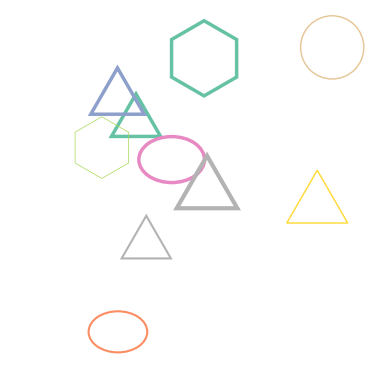[{"shape": "hexagon", "thickness": 2.5, "radius": 0.49, "center": [0.53, 0.849]}, {"shape": "triangle", "thickness": 2.5, "radius": 0.37, "center": [0.353, 0.682]}, {"shape": "oval", "thickness": 1.5, "radius": 0.38, "center": [0.306, 0.138]}, {"shape": "triangle", "thickness": 2.5, "radius": 0.4, "center": [0.305, 0.743]}, {"shape": "oval", "thickness": 2.5, "radius": 0.43, "center": [0.446, 0.585]}, {"shape": "hexagon", "thickness": 0.5, "radius": 0.4, "center": [0.264, 0.617]}, {"shape": "triangle", "thickness": 1, "radius": 0.46, "center": [0.824, 0.466]}, {"shape": "circle", "thickness": 1, "radius": 0.41, "center": [0.863, 0.877]}, {"shape": "triangle", "thickness": 1.5, "radius": 0.37, "center": [0.38, 0.366]}, {"shape": "triangle", "thickness": 3, "radius": 0.45, "center": [0.538, 0.505]}]